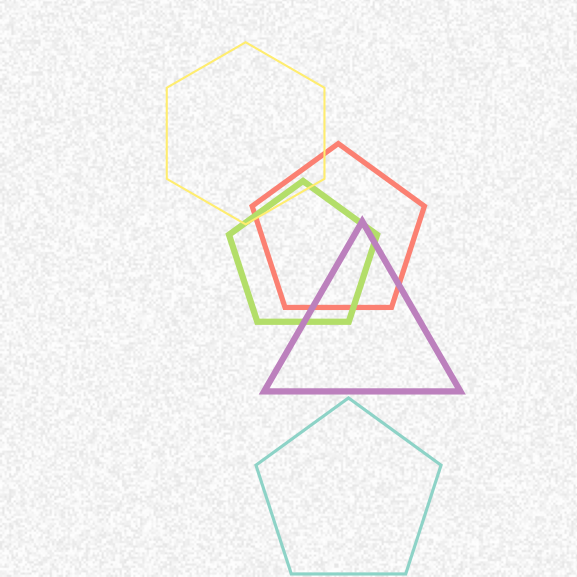[{"shape": "pentagon", "thickness": 1.5, "radius": 0.84, "center": [0.603, 0.142]}, {"shape": "pentagon", "thickness": 2.5, "radius": 0.78, "center": [0.586, 0.594]}, {"shape": "pentagon", "thickness": 3, "radius": 0.67, "center": [0.525, 0.551]}, {"shape": "triangle", "thickness": 3, "radius": 0.98, "center": [0.627, 0.42]}, {"shape": "hexagon", "thickness": 1, "radius": 0.79, "center": [0.425, 0.768]}]